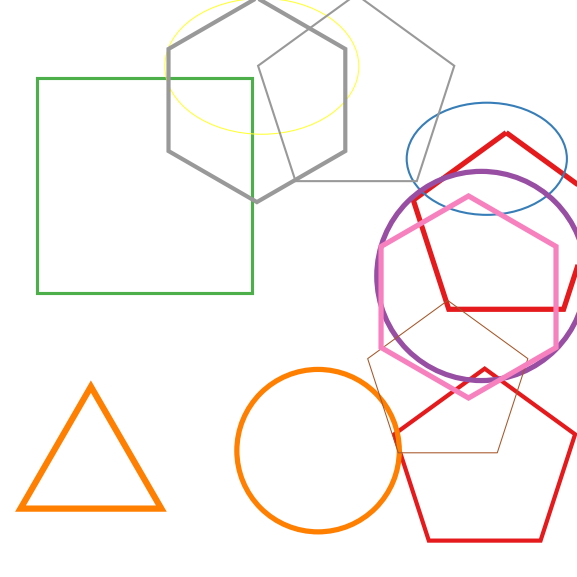[{"shape": "pentagon", "thickness": 2.5, "radius": 0.85, "center": [0.877, 0.6]}, {"shape": "pentagon", "thickness": 2, "radius": 0.82, "center": [0.839, 0.196]}, {"shape": "oval", "thickness": 1, "radius": 0.69, "center": [0.843, 0.724]}, {"shape": "square", "thickness": 1.5, "radius": 0.93, "center": [0.25, 0.678]}, {"shape": "circle", "thickness": 2.5, "radius": 0.91, "center": [0.834, 0.521]}, {"shape": "triangle", "thickness": 3, "radius": 0.7, "center": [0.157, 0.189]}, {"shape": "circle", "thickness": 2.5, "radius": 0.7, "center": [0.551, 0.219]}, {"shape": "oval", "thickness": 0.5, "radius": 0.84, "center": [0.453, 0.884]}, {"shape": "pentagon", "thickness": 0.5, "radius": 0.73, "center": [0.775, 0.333]}, {"shape": "hexagon", "thickness": 2.5, "radius": 0.87, "center": [0.811, 0.485]}, {"shape": "hexagon", "thickness": 2, "radius": 0.88, "center": [0.445, 0.826]}, {"shape": "pentagon", "thickness": 1, "radius": 0.89, "center": [0.617, 0.83]}]